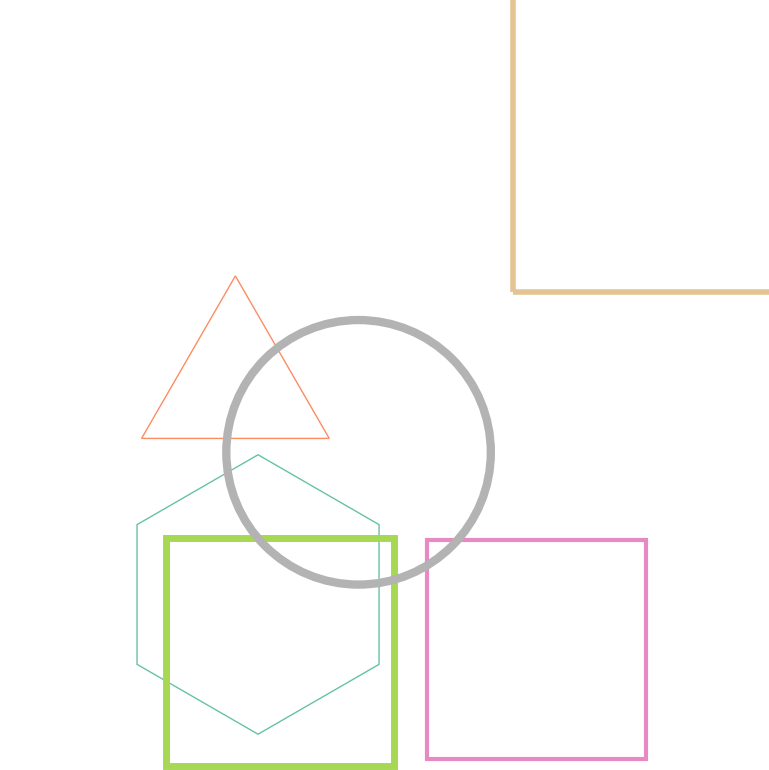[{"shape": "hexagon", "thickness": 0.5, "radius": 0.91, "center": [0.335, 0.228]}, {"shape": "triangle", "thickness": 0.5, "radius": 0.7, "center": [0.306, 0.501]}, {"shape": "square", "thickness": 1.5, "radius": 0.71, "center": [0.697, 0.157]}, {"shape": "square", "thickness": 2.5, "radius": 0.74, "center": [0.364, 0.153]}, {"shape": "square", "thickness": 2, "radius": 0.96, "center": [0.858, 0.813]}, {"shape": "circle", "thickness": 3, "radius": 0.86, "center": [0.466, 0.413]}]